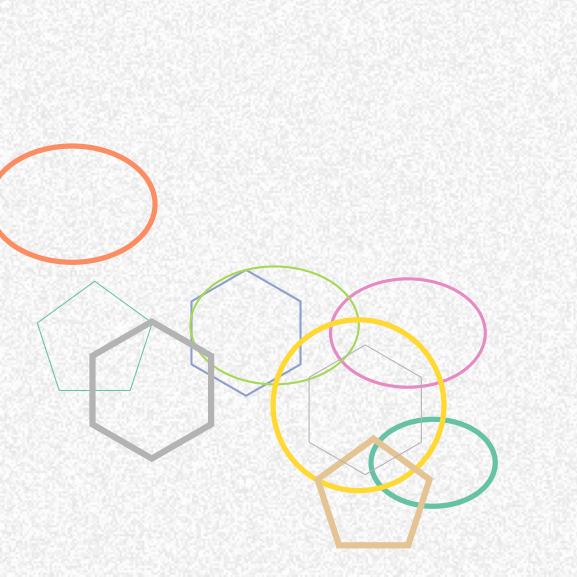[{"shape": "oval", "thickness": 2.5, "radius": 0.54, "center": [0.75, 0.198]}, {"shape": "pentagon", "thickness": 0.5, "radius": 0.52, "center": [0.164, 0.408]}, {"shape": "oval", "thickness": 2.5, "radius": 0.72, "center": [0.125, 0.646]}, {"shape": "hexagon", "thickness": 1, "radius": 0.55, "center": [0.426, 0.423]}, {"shape": "oval", "thickness": 1.5, "radius": 0.67, "center": [0.706, 0.422]}, {"shape": "oval", "thickness": 1, "radius": 0.73, "center": [0.475, 0.436]}, {"shape": "circle", "thickness": 2.5, "radius": 0.74, "center": [0.621, 0.297]}, {"shape": "pentagon", "thickness": 3, "radius": 0.51, "center": [0.647, 0.137]}, {"shape": "hexagon", "thickness": 0.5, "radius": 0.56, "center": [0.632, 0.29]}, {"shape": "hexagon", "thickness": 3, "radius": 0.59, "center": [0.263, 0.324]}]